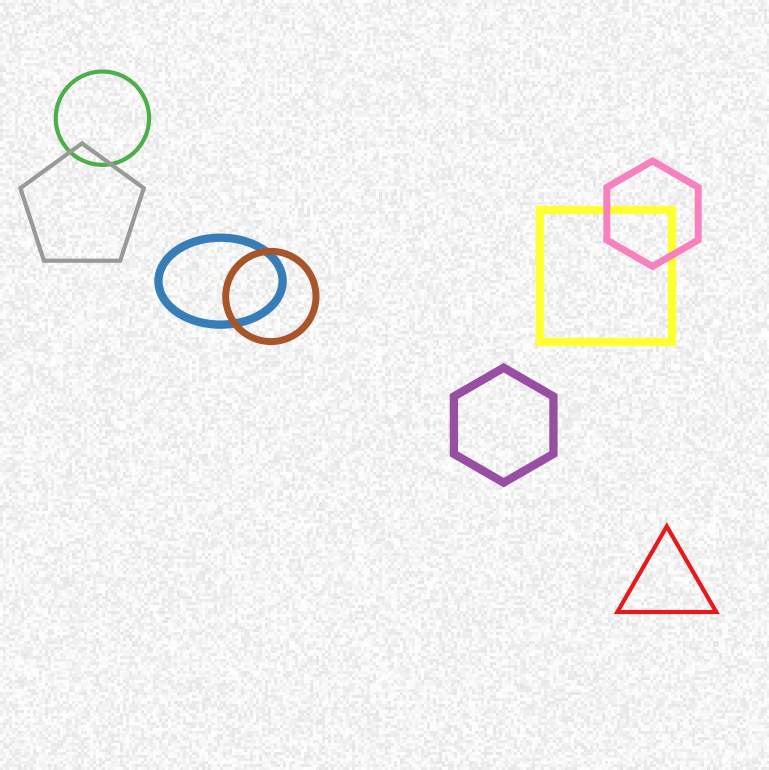[{"shape": "triangle", "thickness": 1.5, "radius": 0.37, "center": [0.866, 0.242]}, {"shape": "oval", "thickness": 3, "radius": 0.4, "center": [0.286, 0.635]}, {"shape": "circle", "thickness": 1.5, "radius": 0.3, "center": [0.133, 0.847]}, {"shape": "hexagon", "thickness": 3, "radius": 0.37, "center": [0.654, 0.448]}, {"shape": "square", "thickness": 3, "radius": 0.43, "center": [0.787, 0.642]}, {"shape": "circle", "thickness": 2.5, "radius": 0.29, "center": [0.352, 0.615]}, {"shape": "hexagon", "thickness": 2.5, "radius": 0.34, "center": [0.847, 0.722]}, {"shape": "pentagon", "thickness": 1.5, "radius": 0.42, "center": [0.107, 0.73]}]